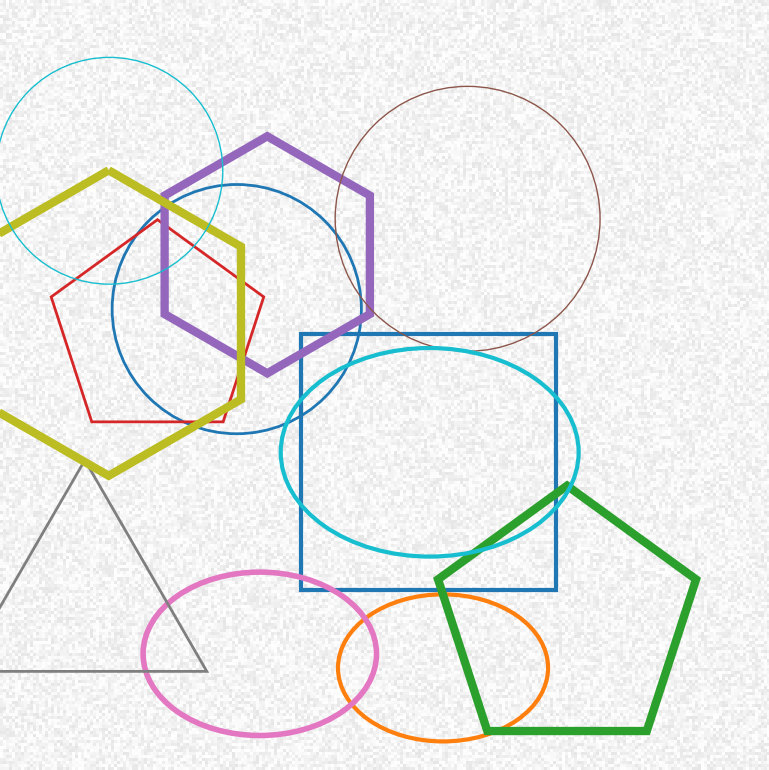[{"shape": "square", "thickness": 1.5, "radius": 0.83, "center": [0.557, 0.4]}, {"shape": "circle", "thickness": 1, "radius": 0.81, "center": [0.307, 0.599]}, {"shape": "oval", "thickness": 1.5, "radius": 0.68, "center": [0.575, 0.133]}, {"shape": "pentagon", "thickness": 3, "radius": 0.88, "center": [0.736, 0.193]}, {"shape": "pentagon", "thickness": 1, "radius": 0.73, "center": [0.204, 0.57]}, {"shape": "hexagon", "thickness": 3, "radius": 0.77, "center": [0.347, 0.669]}, {"shape": "circle", "thickness": 0.5, "radius": 0.86, "center": [0.607, 0.716]}, {"shape": "oval", "thickness": 2, "radius": 0.76, "center": [0.337, 0.151]}, {"shape": "triangle", "thickness": 1, "radius": 0.91, "center": [0.11, 0.22]}, {"shape": "hexagon", "thickness": 3, "radius": 0.99, "center": [0.141, 0.58]}, {"shape": "oval", "thickness": 1.5, "radius": 0.97, "center": [0.558, 0.413]}, {"shape": "circle", "thickness": 0.5, "radius": 0.74, "center": [0.142, 0.778]}]